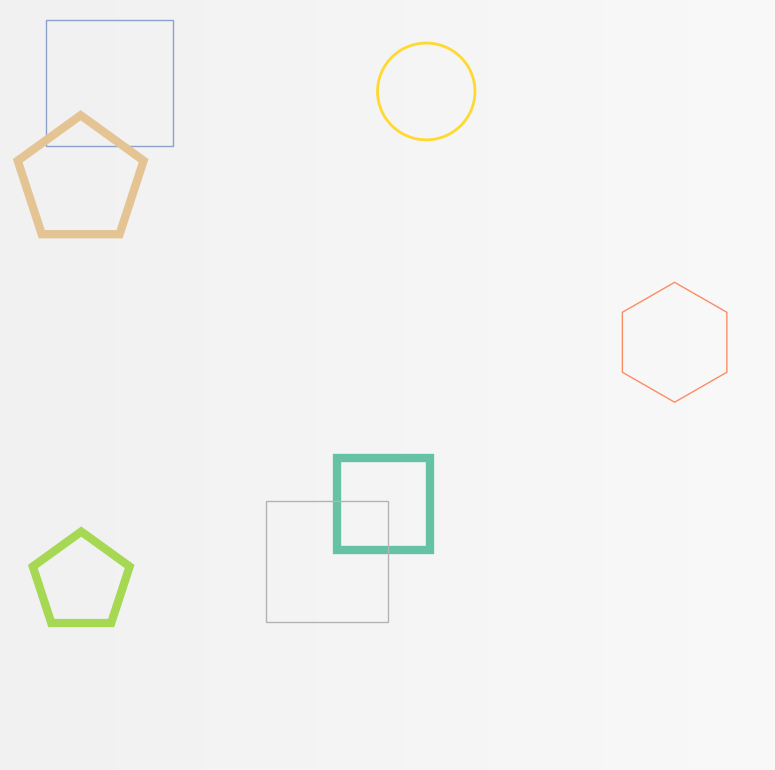[{"shape": "square", "thickness": 3, "radius": 0.3, "center": [0.495, 0.345]}, {"shape": "hexagon", "thickness": 0.5, "radius": 0.39, "center": [0.87, 0.555]}, {"shape": "square", "thickness": 0.5, "radius": 0.41, "center": [0.142, 0.892]}, {"shape": "pentagon", "thickness": 3, "radius": 0.33, "center": [0.105, 0.244]}, {"shape": "circle", "thickness": 1, "radius": 0.31, "center": [0.55, 0.881]}, {"shape": "pentagon", "thickness": 3, "radius": 0.43, "center": [0.104, 0.765]}, {"shape": "square", "thickness": 0.5, "radius": 0.39, "center": [0.421, 0.271]}]